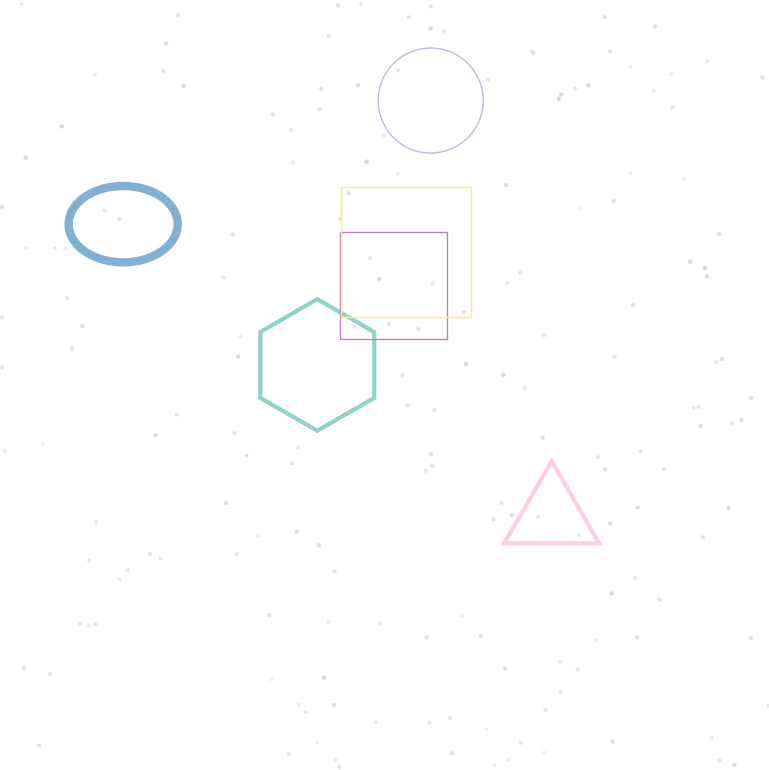[{"shape": "hexagon", "thickness": 1.5, "radius": 0.43, "center": [0.412, 0.526]}, {"shape": "circle", "thickness": 0.5, "radius": 0.34, "center": [0.559, 0.869]}, {"shape": "oval", "thickness": 3, "radius": 0.35, "center": [0.16, 0.709]}, {"shape": "triangle", "thickness": 1.5, "radius": 0.36, "center": [0.716, 0.33]}, {"shape": "square", "thickness": 0.5, "radius": 0.35, "center": [0.511, 0.629]}, {"shape": "square", "thickness": 0.5, "radius": 0.42, "center": [0.527, 0.673]}]